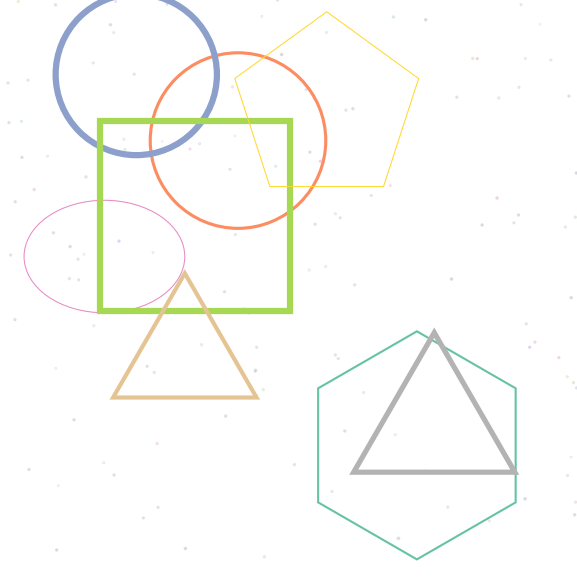[{"shape": "hexagon", "thickness": 1, "radius": 0.99, "center": [0.722, 0.228]}, {"shape": "circle", "thickness": 1.5, "radius": 0.76, "center": [0.412, 0.756]}, {"shape": "circle", "thickness": 3, "radius": 0.7, "center": [0.236, 0.87]}, {"shape": "oval", "thickness": 0.5, "radius": 0.7, "center": [0.181, 0.555]}, {"shape": "square", "thickness": 3, "radius": 0.82, "center": [0.338, 0.625]}, {"shape": "pentagon", "thickness": 0.5, "radius": 0.84, "center": [0.566, 0.811]}, {"shape": "triangle", "thickness": 2, "radius": 0.72, "center": [0.32, 0.382]}, {"shape": "triangle", "thickness": 2.5, "radius": 0.81, "center": [0.752, 0.262]}]